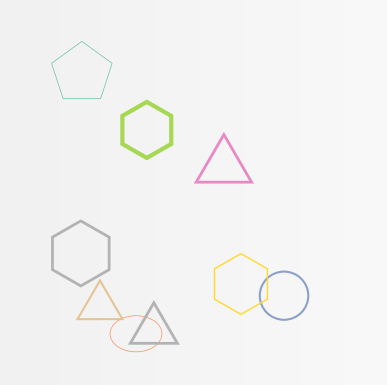[{"shape": "pentagon", "thickness": 0.5, "radius": 0.41, "center": [0.211, 0.81]}, {"shape": "oval", "thickness": 0.5, "radius": 0.33, "center": [0.351, 0.133]}, {"shape": "circle", "thickness": 1.5, "radius": 0.31, "center": [0.733, 0.232]}, {"shape": "triangle", "thickness": 2, "radius": 0.41, "center": [0.578, 0.568]}, {"shape": "hexagon", "thickness": 3, "radius": 0.36, "center": [0.379, 0.663]}, {"shape": "hexagon", "thickness": 1, "radius": 0.39, "center": [0.622, 0.262]}, {"shape": "triangle", "thickness": 1.5, "radius": 0.33, "center": [0.258, 0.205]}, {"shape": "hexagon", "thickness": 2, "radius": 0.42, "center": [0.209, 0.342]}, {"shape": "triangle", "thickness": 2, "radius": 0.35, "center": [0.397, 0.143]}]